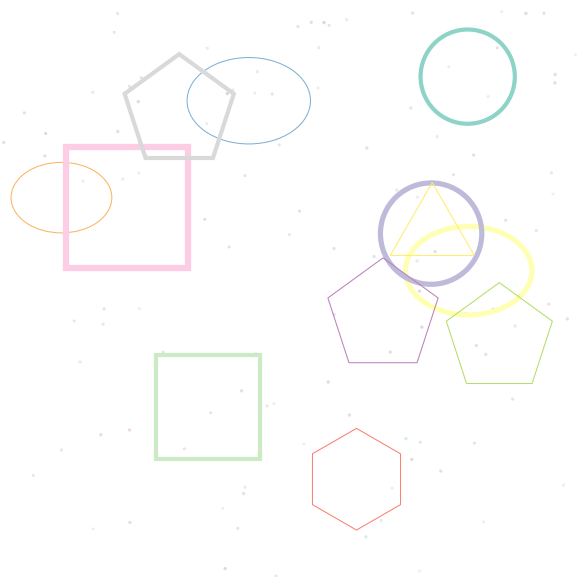[{"shape": "circle", "thickness": 2, "radius": 0.41, "center": [0.81, 0.866]}, {"shape": "oval", "thickness": 2.5, "radius": 0.55, "center": [0.812, 0.53]}, {"shape": "circle", "thickness": 2.5, "radius": 0.44, "center": [0.747, 0.595]}, {"shape": "hexagon", "thickness": 0.5, "radius": 0.44, "center": [0.617, 0.169]}, {"shape": "oval", "thickness": 0.5, "radius": 0.53, "center": [0.431, 0.825]}, {"shape": "oval", "thickness": 0.5, "radius": 0.44, "center": [0.106, 0.657]}, {"shape": "pentagon", "thickness": 0.5, "radius": 0.48, "center": [0.865, 0.413]}, {"shape": "square", "thickness": 3, "radius": 0.53, "center": [0.219, 0.64]}, {"shape": "pentagon", "thickness": 2, "radius": 0.5, "center": [0.31, 0.806]}, {"shape": "pentagon", "thickness": 0.5, "radius": 0.5, "center": [0.663, 0.452]}, {"shape": "square", "thickness": 2, "radius": 0.45, "center": [0.36, 0.294]}, {"shape": "triangle", "thickness": 0.5, "radius": 0.42, "center": [0.748, 0.599]}]